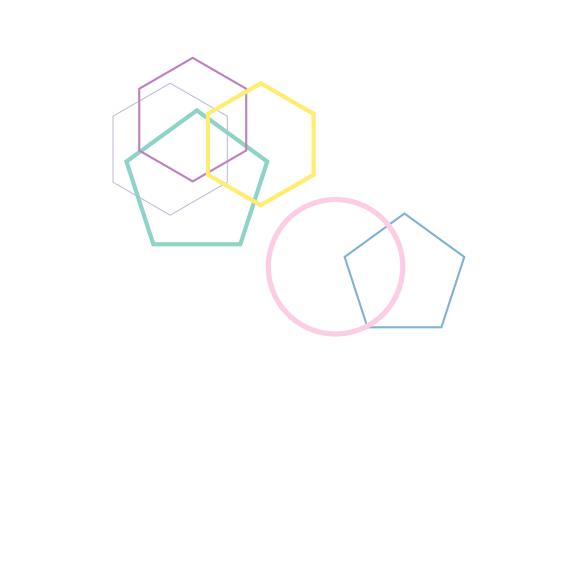[{"shape": "pentagon", "thickness": 2, "radius": 0.64, "center": [0.341, 0.68]}, {"shape": "hexagon", "thickness": 0.5, "radius": 0.57, "center": [0.295, 0.741]}, {"shape": "pentagon", "thickness": 1, "radius": 0.54, "center": [0.7, 0.521]}, {"shape": "circle", "thickness": 2.5, "radius": 0.58, "center": [0.581, 0.537]}, {"shape": "hexagon", "thickness": 1, "radius": 0.53, "center": [0.334, 0.792]}, {"shape": "hexagon", "thickness": 2, "radius": 0.53, "center": [0.452, 0.749]}]